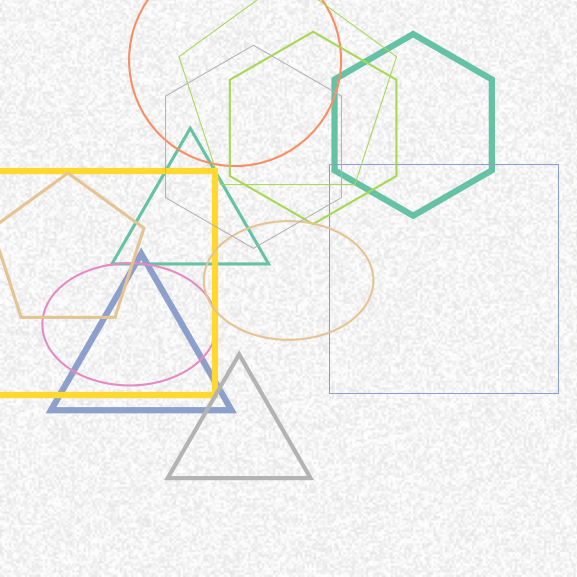[{"shape": "triangle", "thickness": 1.5, "radius": 0.78, "center": [0.33, 0.62]}, {"shape": "hexagon", "thickness": 3, "radius": 0.79, "center": [0.715, 0.783]}, {"shape": "circle", "thickness": 1, "radius": 0.92, "center": [0.407, 0.895]}, {"shape": "square", "thickness": 0.5, "radius": 0.99, "center": [0.768, 0.517]}, {"shape": "triangle", "thickness": 3, "radius": 0.9, "center": [0.245, 0.379]}, {"shape": "oval", "thickness": 1, "radius": 0.76, "center": [0.224, 0.437]}, {"shape": "pentagon", "thickness": 0.5, "radius": 0.99, "center": [0.498, 0.84]}, {"shape": "hexagon", "thickness": 1, "radius": 0.83, "center": [0.542, 0.778]}, {"shape": "square", "thickness": 3, "radius": 0.97, "center": [0.177, 0.509]}, {"shape": "pentagon", "thickness": 1.5, "radius": 0.69, "center": [0.118, 0.561]}, {"shape": "oval", "thickness": 1, "radius": 0.73, "center": [0.5, 0.514]}, {"shape": "hexagon", "thickness": 0.5, "radius": 0.88, "center": [0.439, 0.745]}, {"shape": "triangle", "thickness": 2, "radius": 0.71, "center": [0.414, 0.243]}]